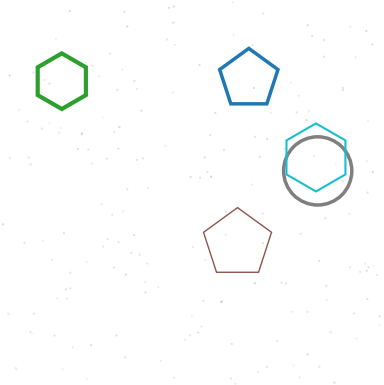[{"shape": "pentagon", "thickness": 2.5, "radius": 0.4, "center": [0.646, 0.795]}, {"shape": "hexagon", "thickness": 3, "radius": 0.36, "center": [0.161, 0.789]}, {"shape": "pentagon", "thickness": 1, "radius": 0.46, "center": [0.617, 0.368]}, {"shape": "circle", "thickness": 2.5, "radius": 0.44, "center": [0.825, 0.556]}, {"shape": "hexagon", "thickness": 1.5, "radius": 0.44, "center": [0.821, 0.591]}]